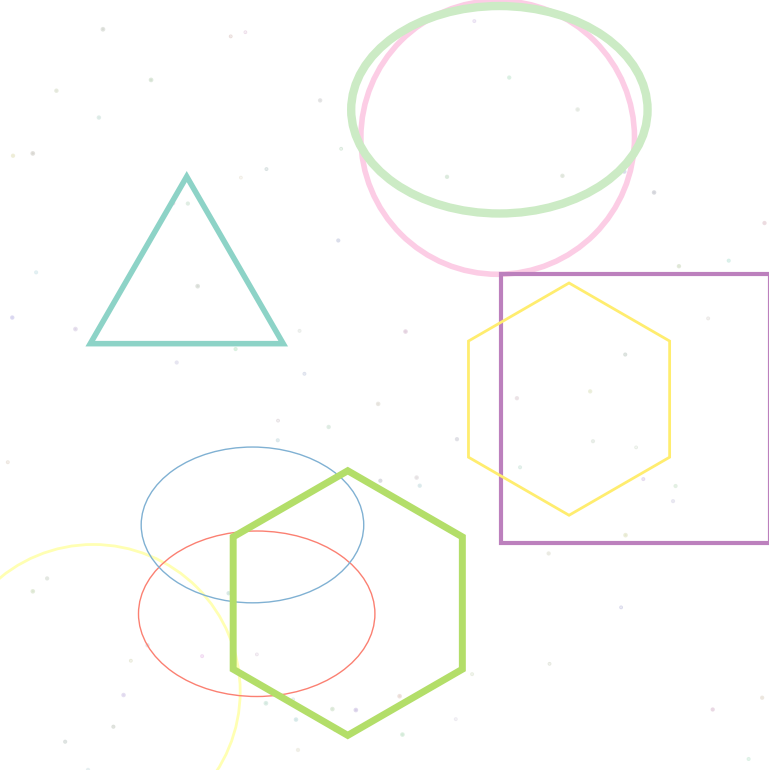[{"shape": "triangle", "thickness": 2, "radius": 0.72, "center": [0.243, 0.626]}, {"shape": "circle", "thickness": 1, "radius": 0.95, "center": [0.121, 0.102]}, {"shape": "oval", "thickness": 0.5, "radius": 0.77, "center": [0.333, 0.203]}, {"shape": "oval", "thickness": 0.5, "radius": 0.72, "center": [0.328, 0.318]}, {"shape": "hexagon", "thickness": 2.5, "radius": 0.86, "center": [0.452, 0.217]}, {"shape": "circle", "thickness": 2, "radius": 0.89, "center": [0.646, 0.821]}, {"shape": "square", "thickness": 1.5, "radius": 0.87, "center": [0.825, 0.469]}, {"shape": "oval", "thickness": 3, "radius": 0.96, "center": [0.649, 0.857]}, {"shape": "hexagon", "thickness": 1, "radius": 0.75, "center": [0.739, 0.482]}]